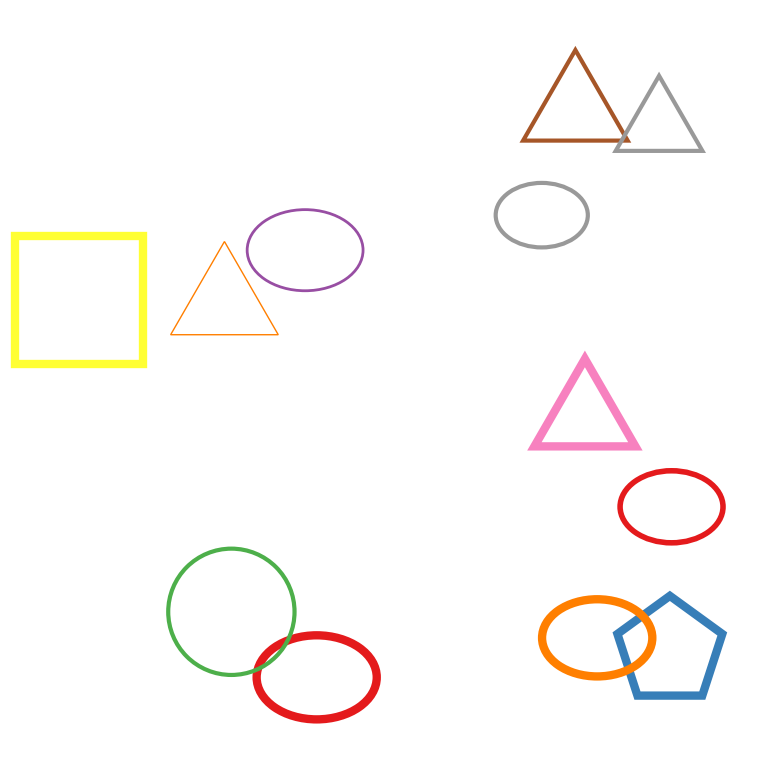[{"shape": "oval", "thickness": 2, "radius": 0.33, "center": [0.872, 0.342]}, {"shape": "oval", "thickness": 3, "radius": 0.39, "center": [0.411, 0.12]}, {"shape": "pentagon", "thickness": 3, "radius": 0.36, "center": [0.87, 0.155]}, {"shape": "circle", "thickness": 1.5, "radius": 0.41, "center": [0.3, 0.205]}, {"shape": "oval", "thickness": 1, "radius": 0.38, "center": [0.396, 0.675]}, {"shape": "oval", "thickness": 3, "radius": 0.36, "center": [0.776, 0.172]}, {"shape": "triangle", "thickness": 0.5, "radius": 0.4, "center": [0.291, 0.606]}, {"shape": "square", "thickness": 3, "radius": 0.42, "center": [0.102, 0.611]}, {"shape": "triangle", "thickness": 1.5, "radius": 0.39, "center": [0.747, 0.857]}, {"shape": "triangle", "thickness": 3, "radius": 0.38, "center": [0.76, 0.458]}, {"shape": "triangle", "thickness": 1.5, "radius": 0.33, "center": [0.856, 0.837]}, {"shape": "oval", "thickness": 1.5, "radius": 0.3, "center": [0.704, 0.721]}]